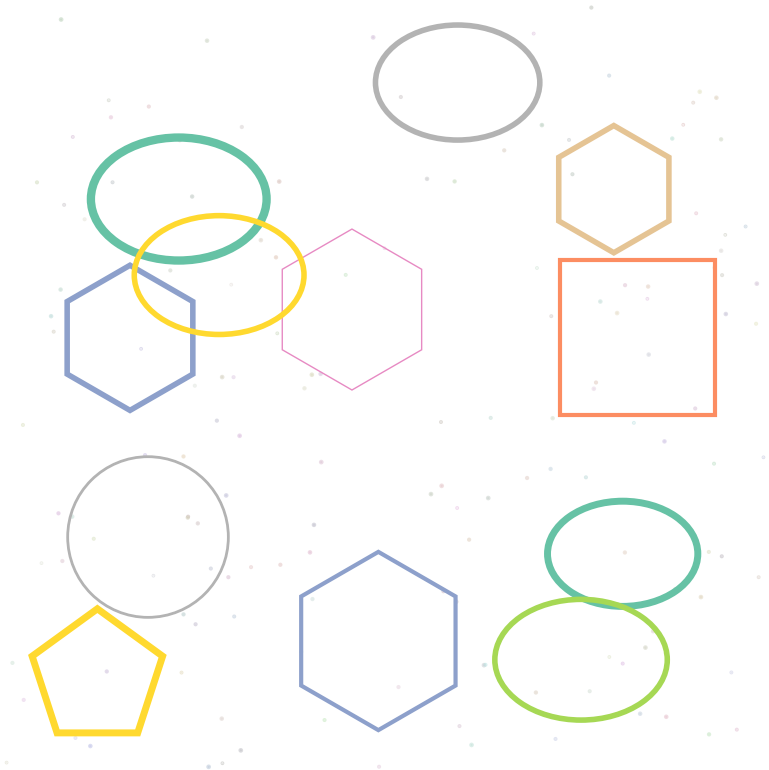[{"shape": "oval", "thickness": 2.5, "radius": 0.49, "center": [0.809, 0.281]}, {"shape": "oval", "thickness": 3, "radius": 0.57, "center": [0.232, 0.742]}, {"shape": "square", "thickness": 1.5, "radius": 0.5, "center": [0.828, 0.562]}, {"shape": "hexagon", "thickness": 2, "radius": 0.47, "center": [0.169, 0.561]}, {"shape": "hexagon", "thickness": 1.5, "radius": 0.58, "center": [0.491, 0.168]}, {"shape": "hexagon", "thickness": 0.5, "radius": 0.52, "center": [0.457, 0.598]}, {"shape": "oval", "thickness": 2, "radius": 0.56, "center": [0.755, 0.143]}, {"shape": "oval", "thickness": 2, "radius": 0.55, "center": [0.285, 0.643]}, {"shape": "pentagon", "thickness": 2.5, "radius": 0.45, "center": [0.126, 0.12]}, {"shape": "hexagon", "thickness": 2, "radius": 0.41, "center": [0.797, 0.754]}, {"shape": "circle", "thickness": 1, "radius": 0.52, "center": [0.192, 0.303]}, {"shape": "oval", "thickness": 2, "radius": 0.53, "center": [0.594, 0.893]}]